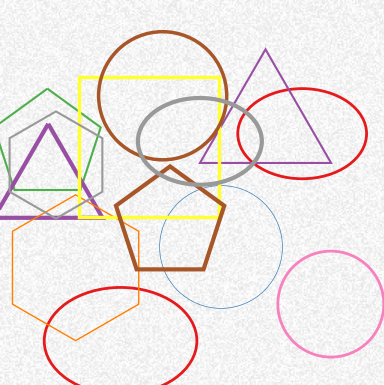[{"shape": "oval", "thickness": 2, "radius": 0.84, "center": [0.785, 0.653]}, {"shape": "oval", "thickness": 2, "radius": 0.99, "center": [0.313, 0.115]}, {"shape": "circle", "thickness": 0.5, "radius": 0.8, "center": [0.574, 0.359]}, {"shape": "pentagon", "thickness": 1.5, "radius": 0.73, "center": [0.123, 0.624]}, {"shape": "triangle", "thickness": 3, "radius": 0.81, "center": [0.125, 0.516]}, {"shape": "triangle", "thickness": 1.5, "radius": 0.98, "center": [0.69, 0.675]}, {"shape": "hexagon", "thickness": 1, "radius": 0.95, "center": [0.196, 0.305]}, {"shape": "square", "thickness": 2.5, "radius": 0.91, "center": [0.387, 0.617]}, {"shape": "pentagon", "thickness": 3, "radius": 0.74, "center": [0.442, 0.42]}, {"shape": "circle", "thickness": 2.5, "radius": 0.83, "center": [0.422, 0.751]}, {"shape": "circle", "thickness": 2, "radius": 0.69, "center": [0.859, 0.21]}, {"shape": "hexagon", "thickness": 1.5, "radius": 0.7, "center": [0.145, 0.571]}, {"shape": "oval", "thickness": 3, "radius": 0.8, "center": [0.519, 0.633]}]